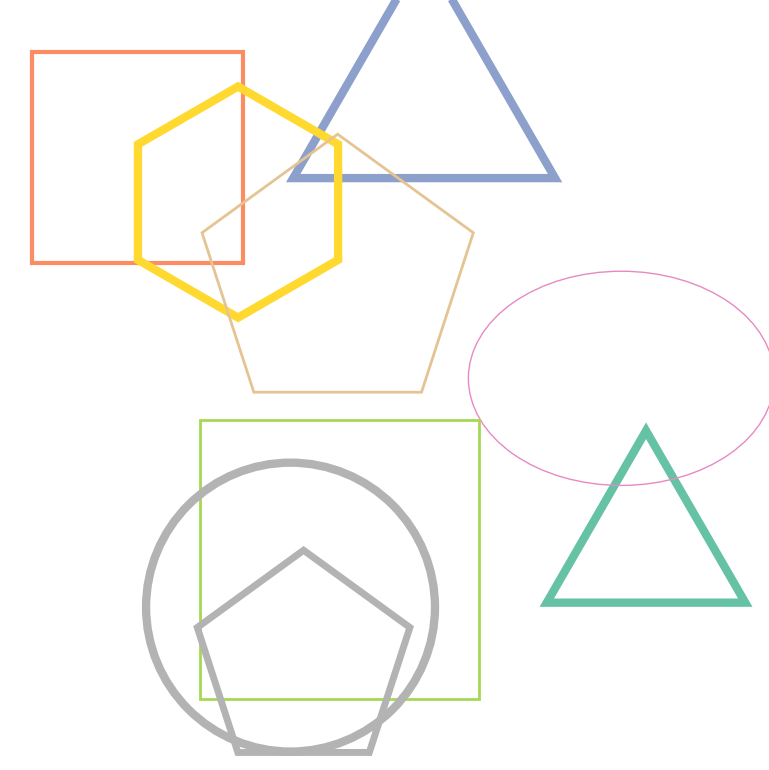[{"shape": "triangle", "thickness": 3, "radius": 0.74, "center": [0.839, 0.292]}, {"shape": "square", "thickness": 1.5, "radius": 0.69, "center": [0.178, 0.795]}, {"shape": "triangle", "thickness": 3, "radius": 0.98, "center": [0.551, 0.867]}, {"shape": "oval", "thickness": 0.5, "radius": 0.99, "center": [0.807, 0.509]}, {"shape": "square", "thickness": 1, "radius": 0.91, "center": [0.441, 0.273]}, {"shape": "hexagon", "thickness": 3, "radius": 0.75, "center": [0.309, 0.738]}, {"shape": "pentagon", "thickness": 1, "radius": 0.93, "center": [0.439, 0.64]}, {"shape": "pentagon", "thickness": 2.5, "radius": 0.73, "center": [0.394, 0.14]}, {"shape": "circle", "thickness": 3, "radius": 0.94, "center": [0.377, 0.212]}]